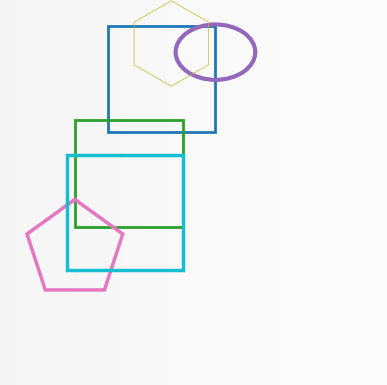[{"shape": "square", "thickness": 2, "radius": 0.69, "center": [0.417, 0.794]}, {"shape": "square", "thickness": 2, "radius": 0.7, "center": [0.332, 0.549]}, {"shape": "oval", "thickness": 3, "radius": 0.51, "center": [0.556, 0.865]}, {"shape": "pentagon", "thickness": 2.5, "radius": 0.65, "center": [0.193, 0.352]}, {"shape": "hexagon", "thickness": 0.5, "radius": 0.55, "center": [0.442, 0.887]}, {"shape": "square", "thickness": 2.5, "radius": 0.75, "center": [0.323, 0.448]}]